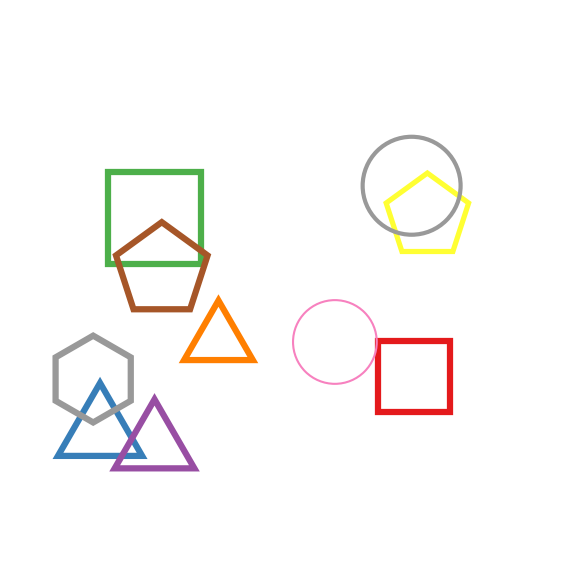[{"shape": "square", "thickness": 3, "radius": 0.31, "center": [0.716, 0.347]}, {"shape": "triangle", "thickness": 3, "radius": 0.42, "center": [0.173, 0.252]}, {"shape": "square", "thickness": 3, "radius": 0.4, "center": [0.267, 0.622]}, {"shape": "triangle", "thickness": 3, "radius": 0.4, "center": [0.268, 0.228]}, {"shape": "triangle", "thickness": 3, "radius": 0.34, "center": [0.378, 0.41]}, {"shape": "pentagon", "thickness": 2.5, "radius": 0.38, "center": [0.74, 0.624]}, {"shape": "pentagon", "thickness": 3, "radius": 0.42, "center": [0.28, 0.531]}, {"shape": "circle", "thickness": 1, "radius": 0.36, "center": [0.58, 0.407]}, {"shape": "circle", "thickness": 2, "radius": 0.42, "center": [0.713, 0.678]}, {"shape": "hexagon", "thickness": 3, "radius": 0.38, "center": [0.161, 0.343]}]